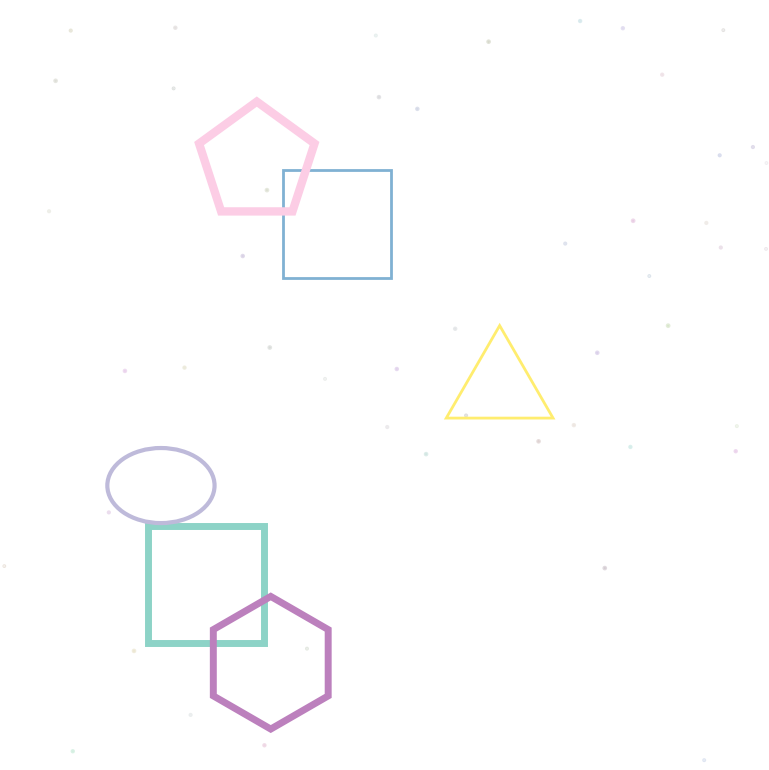[{"shape": "square", "thickness": 2.5, "radius": 0.38, "center": [0.268, 0.241]}, {"shape": "oval", "thickness": 1.5, "radius": 0.35, "center": [0.209, 0.369]}, {"shape": "square", "thickness": 1, "radius": 0.35, "center": [0.438, 0.709]}, {"shape": "pentagon", "thickness": 3, "radius": 0.39, "center": [0.334, 0.789]}, {"shape": "hexagon", "thickness": 2.5, "radius": 0.43, "center": [0.352, 0.139]}, {"shape": "triangle", "thickness": 1, "radius": 0.4, "center": [0.649, 0.497]}]